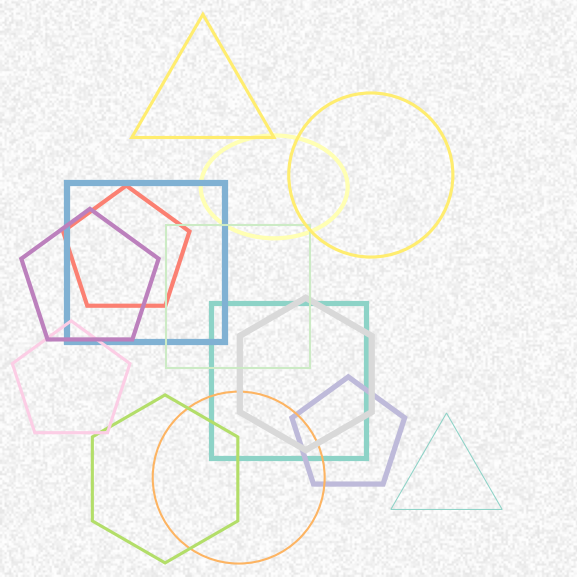[{"shape": "square", "thickness": 2.5, "radius": 0.67, "center": [0.499, 0.34]}, {"shape": "triangle", "thickness": 0.5, "radius": 0.56, "center": [0.773, 0.173]}, {"shape": "oval", "thickness": 2, "radius": 0.64, "center": [0.475, 0.676]}, {"shape": "pentagon", "thickness": 2.5, "radius": 0.51, "center": [0.603, 0.244]}, {"shape": "pentagon", "thickness": 2, "radius": 0.58, "center": [0.219, 0.563]}, {"shape": "square", "thickness": 3, "radius": 0.69, "center": [0.252, 0.545]}, {"shape": "circle", "thickness": 1, "radius": 0.74, "center": [0.413, 0.172]}, {"shape": "hexagon", "thickness": 1.5, "radius": 0.73, "center": [0.286, 0.17]}, {"shape": "pentagon", "thickness": 1.5, "radius": 0.54, "center": [0.123, 0.336]}, {"shape": "hexagon", "thickness": 3, "radius": 0.66, "center": [0.529, 0.352]}, {"shape": "pentagon", "thickness": 2, "radius": 0.63, "center": [0.156, 0.513]}, {"shape": "square", "thickness": 1, "radius": 0.62, "center": [0.412, 0.485]}, {"shape": "circle", "thickness": 1.5, "radius": 0.71, "center": [0.642, 0.696]}, {"shape": "triangle", "thickness": 1.5, "radius": 0.71, "center": [0.351, 0.832]}]